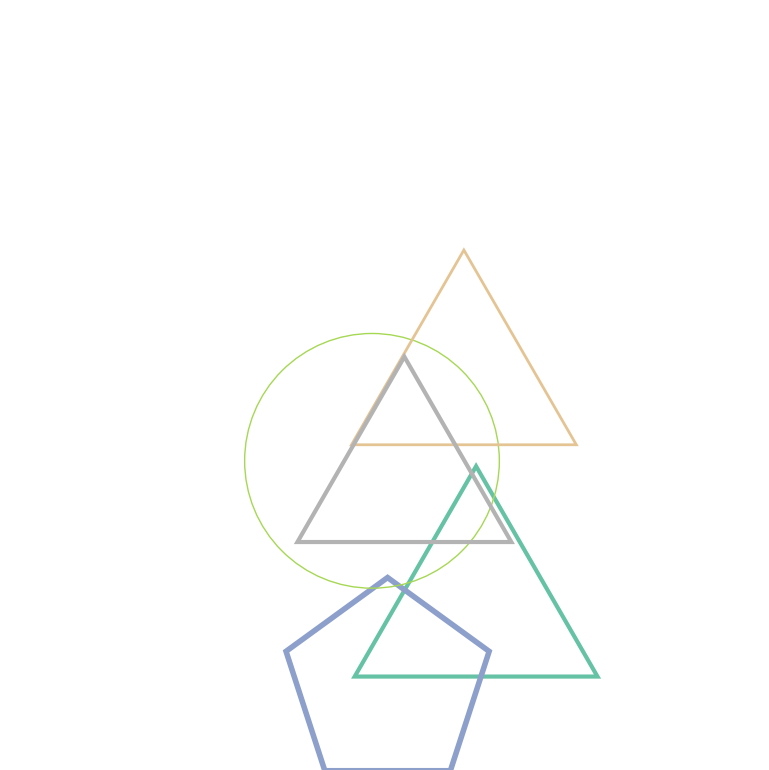[{"shape": "triangle", "thickness": 1.5, "radius": 0.91, "center": [0.618, 0.212]}, {"shape": "pentagon", "thickness": 2, "radius": 0.69, "center": [0.503, 0.111]}, {"shape": "circle", "thickness": 0.5, "radius": 0.83, "center": [0.483, 0.402]}, {"shape": "triangle", "thickness": 1, "radius": 0.84, "center": [0.602, 0.507]}, {"shape": "triangle", "thickness": 1.5, "radius": 0.8, "center": [0.525, 0.376]}]